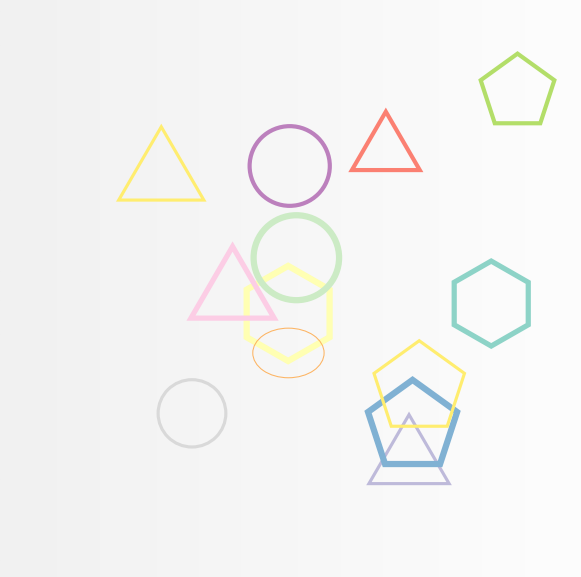[{"shape": "hexagon", "thickness": 2.5, "radius": 0.37, "center": [0.845, 0.474]}, {"shape": "hexagon", "thickness": 3, "radius": 0.41, "center": [0.496, 0.456]}, {"shape": "triangle", "thickness": 1.5, "radius": 0.4, "center": [0.704, 0.202]}, {"shape": "triangle", "thickness": 2, "radius": 0.34, "center": [0.664, 0.738]}, {"shape": "pentagon", "thickness": 3, "radius": 0.4, "center": [0.71, 0.261]}, {"shape": "oval", "thickness": 0.5, "radius": 0.31, "center": [0.496, 0.388]}, {"shape": "pentagon", "thickness": 2, "radius": 0.33, "center": [0.89, 0.84]}, {"shape": "triangle", "thickness": 2.5, "radius": 0.41, "center": [0.4, 0.49]}, {"shape": "circle", "thickness": 1.5, "radius": 0.29, "center": [0.33, 0.283]}, {"shape": "circle", "thickness": 2, "radius": 0.34, "center": [0.498, 0.712]}, {"shape": "circle", "thickness": 3, "radius": 0.37, "center": [0.51, 0.553]}, {"shape": "triangle", "thickness": 1.5, "radius": 0.42, "center": [0.277, 0.695]}, {"shape": "pentagon", "thickness": 1.5, "radius": 0.41, "center": [0.721, 0.327]}]